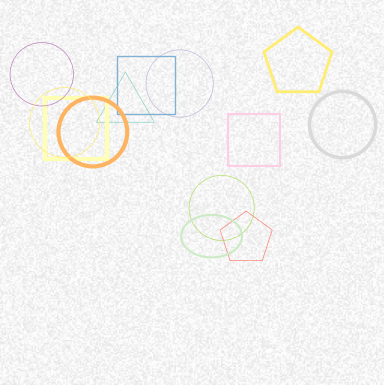[{"shape": "triangle", "thickness": 0.5, "radius": 0.44, "center": [0.326, 0.726]}, {"shape": "square", "thickness": 3, "radius": 0.4, "center": [0.198, 0.666]}, {"shape": "circle", "thickness": 0.5, "radius": 0.44, "center": [0.467, 0.783]}, {"shape": "pentagon", "thickness": 0.5, "radius": 0.36, "center": [0.639, 0.381]}, {"shape": "square", "thickness": 1, "radius": 0.37, "center": [0.38, 0.78]}, {"shape": "circle", "thickness": 3, "radius": 0.45, "center": [0.241, 0.657]}, {"shape": "circle", "thickness": 0.5, "radius": 0.42, "center": [0.576, 0.46]}, {"shape": "square", "thickness": 1.5, "radius": 0.34, "center": [0.66, 0.636]}, {"shape": "circle", "thickness": 2.5, "radius": 0.43, "center": [0.89, 0.676]}, {"shape": "circle", "thickness": 0.5, "radius": 0.41, "center": [0.108, 0.807]}, {"shape": "oval", "thickness": 1.5, "radius": 0.4, "center": [0.55, 0.387]}, {"shape": "pentagon", "thickness": 2, "radius": 0.46, "center": [0.774, 0.837]}, {"shape": "circle", "thickness": 0.5, "radius": 0.45, "center": [0.168, 0.682]}]